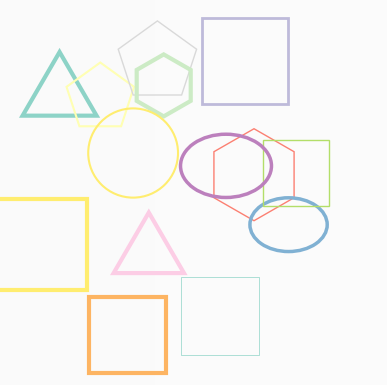[{"shape": "square", "thickness": 0.5, "radius": 0.5, "center": [0.567, 0.179]}, {"shape": "triangle", "thickness": 3, "radius": 0.55, "center": [0.154, 0.755]}, {"shape": "pentagon", "thickness": 1.5, "radius": 0.46, "center": [0.259, 0.746]}, {"shape": "square", "thickness": 2, "radius": 0.55, "center": [0.632, 0.842]}, {"shape": "hexagon", "thickness": 1, "radius": 0.6, "center": [0.656, 0.546]}, {"shape": "oval", "thickness": 2.5, "radius": 0.5, "center": [0.745, 0.416]}, {"shape": "square", "thickness": 3, "radius": 0.5, "center": [0.328, 0.13]}, {"shape": "square", "thickness": 1, "radius": 0.42, "center": [0.764, 0.551]}, {"shape": "triangle", "thickness": 3, "radius": 0.52, "center": [0.384, 0.343]}, {"shape": "pentagon", "thickness": 1, "radius": 0.53, "center": [0.406, 0.839]}, {"shape": "oval", "thickness": 2.5, "radius": 0.59, "center": [0.583, 0.569]}, {"shape": "hexagon", "thickness": 3, "radius": 0.4, "center": [0.422, 0.778]}, {"shape": "square", "thickness": 3, "radius": 0.59, "center": [0.107, 0.364]}, {"shape": "circle", "thickness": 1.5, "radius": 0.58, "center": [0.344, 0.603]}]